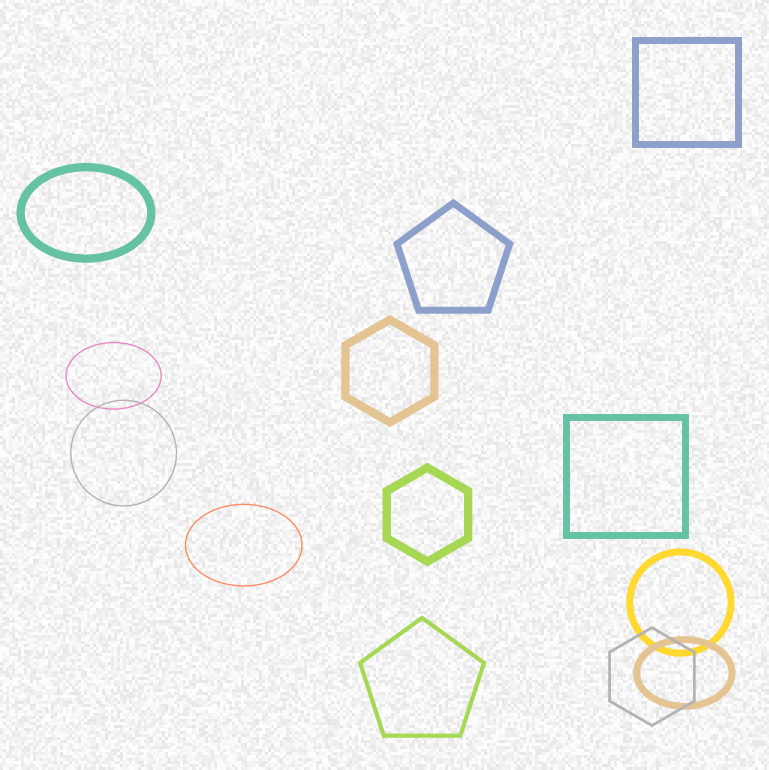[{"shape": "square", "thickness": 2.5, "radius": 0.38, "center": [0.812, 0.382]}, {"shape": "oval", "thickness": 3, "radius": 0.42, "center": [0.112, 0.724]}, {"shape": "oval", "thickness": 0.5, "radius": 0.38, "center": [0.317, 0.292]}, {"shape": "square", "thickness": 2.5, "radius": 0.34, "center": [0.892, 0.88]}, {"shape": "pentagon", "thickness": 2.5, "radius": 0.38, "center": [0.589, 0.659]}, {"shape": "oval", "thickness": 0.5, "radius": 0.31, "center": [0.148, 0.512]}, {"shape": "pentagon", "thickness": 1.5, "radius": 0.42, "center": [0.548, 0.113]}, {"shape": "hexagon", "thickness": 3, "radius": 0.31, "center": [0.555, 0.332]}, {"shape": "circle", "thickness": 2.5, "radius": 0.33, "center": [0.884, 0.218]}, {"shape": "hexagon", "thickness": 3, "radius": 0.33, "center": [0.506, 0.518]}, {"shape": "oval", "thickness": 2.5, "radius": 0.31, "center": [0.889, 0.126]}, {"shape": "circle", "thickness": 0.5, "radius": 0.34, "center": [0.161, 0.412]}, {"shape": "hexagon", "thickness": 1, "radius": 0.32, "center": [0.847, 0.121]}]